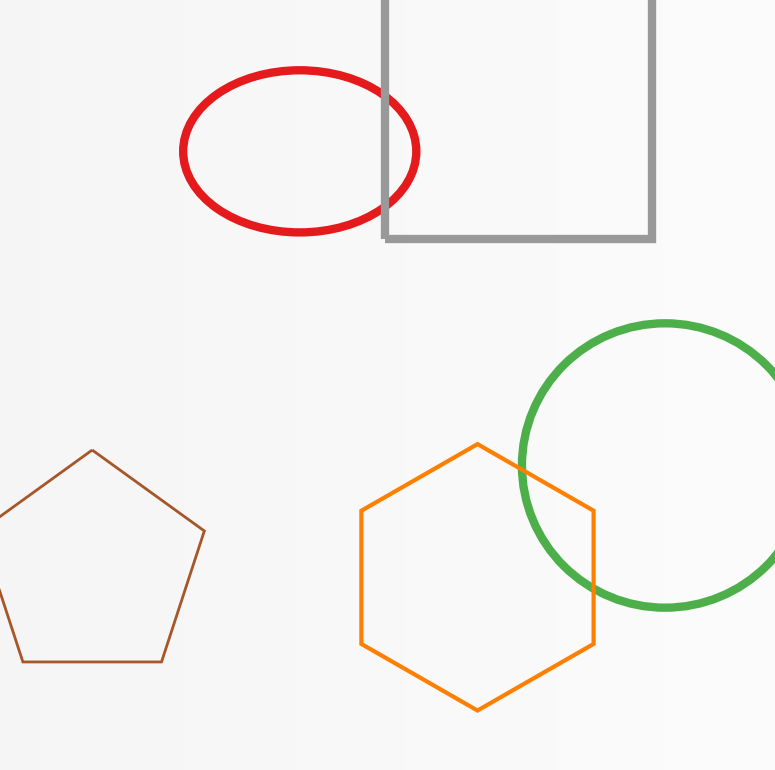[{"shape": "oval", "thickness": 3, "radius": 0.75, "center": [0.387, 0.803]}, {"shape": "circle", "thickness": 3, "radius": 0.92, "center": [0.858, 0.395]}, {"shape": "hexagon", "thickness": 1.5, "radius": 0.87, "center": [0.616, 0.25]}, {"shape": "pentagon", "thickness": 1, "radius": 0.76, "center": [0.119, 0.263]}, {"shape": "square", "thickness": 3, "radius": 0.86, "center": [0.669, 0.862]}]